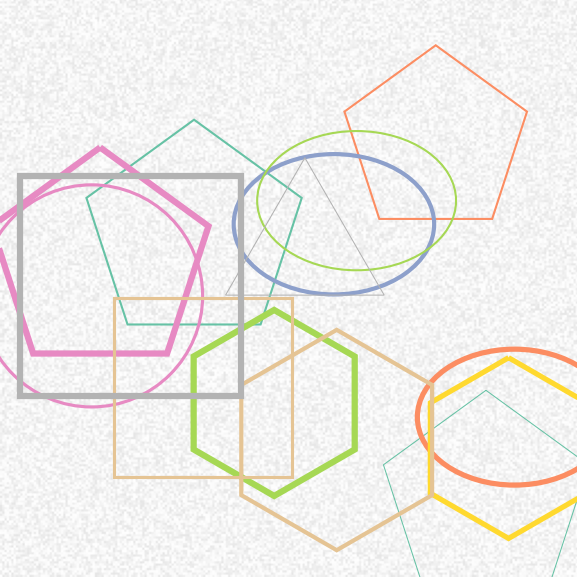[{"shape": "pentagon", "thickness": 1, "radius": 0.98, "center": [0.336, 0.596]}, {"shape": "pentagon", "thickness": 0.5, "radius": 0.93, "center": [0.841, 0.137]}, {"shape": "oval", "thickness": 2.5, "radius": 0.84, "center": [0.891, 0.277]}, {"shape": "pentagon", "thickness": 1, "radius": 0.83, "center": [0.755, 0.754]}, {"shape": "oval", "thickness": 2, "radius": 0.87, "center": [0.578, 0.611]}, {"shape": "pentagon", "thickness": 3, "radius": 0.99, "center": [0.173, 0.547]}, {"shape": "circle", "thickness": 1.5, "radius": 0.96, "center": [0.159, 0.487]}, {"shape": "oval", "thickness": 1, "radius": 0.86, "center": [0.618, 0.652]}, {"shape": "hexagon", "thickness": 3, "radius": 0.81, "center": [0.475, 0.301]}, {"shape": "hexagon", "thickness": 2.5, "radius": 0.78, "center": [0.881, 0.223]}, {"shape": "square", "thickness": 1.5, "radius": 0.77, "center": [0.351, 0.328]}, {"shape": "hexagon", "thickness": 2, "radius": 0.95, "center": [0.583, 0.237]}, {"shape": "triangle", "thickness": 0.5, "radius": 0.79, "center": [0.528, 0.567]}, {"shape": "square", "thickness": 3, "radius": 0.96, "center": [0.226, 0.504]}]